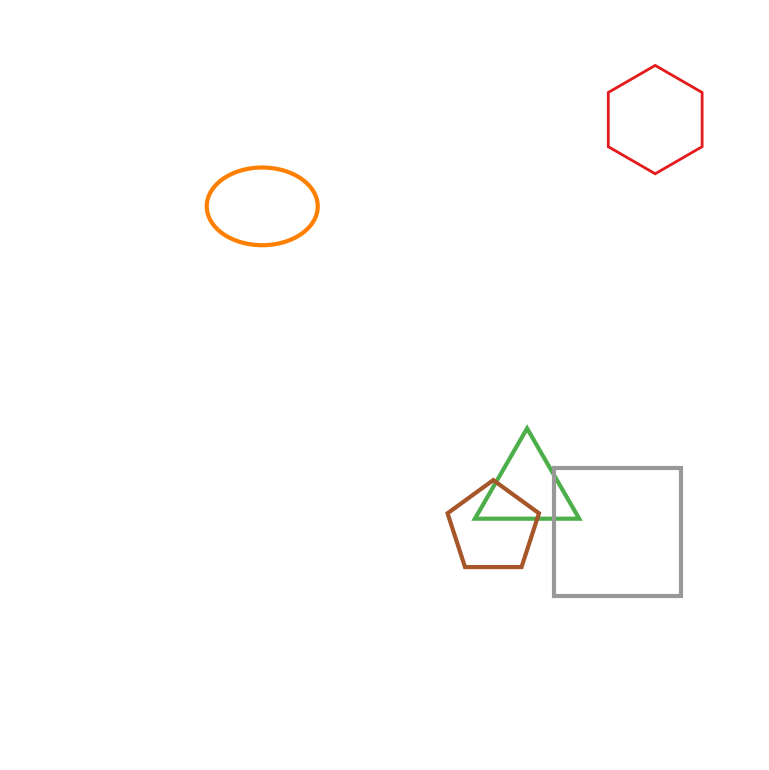[{"shape": "hexagon", "thickness": 1, "radius": 0.35, "center": [0.851, 0.845]}, {"shape": "triangle", "thickness": 1.5, "radius": 0.39, "center": [0.685, 0.365]}, {"shape": "oval", "thickness": 1.5, "radius": 0.36, "center": [0.341, 0.732]}, {"shape": "pentagon", "thickness": 1.5, "radius": 0.31, "center": [0.641, 0.314]}, {"shape": "square", "thickness": 1.5, "radius": 0.41, "center": [0.802, 0.309]}]